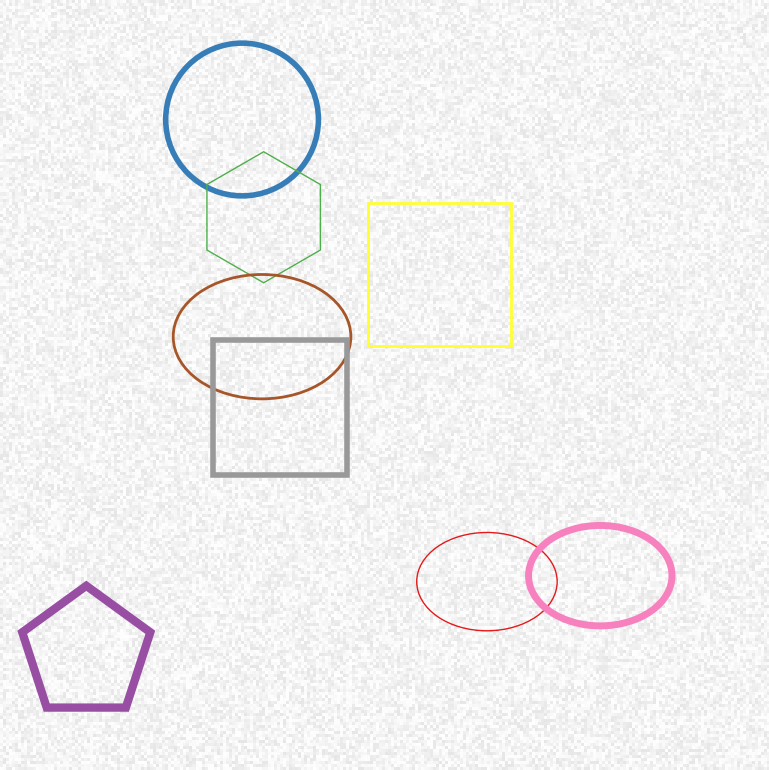[{"shape": "oval", "thickness": 0.5, "radius": 0.46, "center": [0.632, 0.245]}, {"shape": "circle", "thickness": 2, "radius": 0.5, "center": [0.314, 0.845]}, {"shape": "hexagon", "thickness": 0.5, "radius": 0.43, "center": [0.342, 0.718]}, {"shape": "pentagon", "thickness": 3, "radius": 0.44, "center": [0.112, 0.152]}, {"shape": "square", "thickness": 1, "radius": 0.46, "center": [0.571, 0.643]}, {"shape": "oval", "thickness": 1, "radius": 0.58, "center": [0.34, 0.563]}, {"shape": "oval", "thickness": 2.5, "radius": 0.47, "center": [0.78, 0.252]}, {"shape": "square", "thickness": 2, "radius": 0.44, "center": [0.363, 0.471]}]